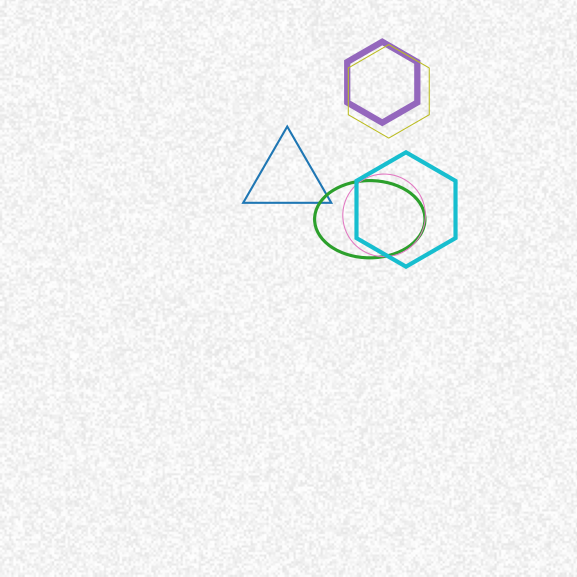[{"shape": "triangle", "thickness": 1, "radius": 0.44, "center": [0.497, 0.692]}, {"shape": "oval", "thickness": 1.5, "radius": 0.48, "center": [0.64, 0.62]}, {"shape": "hexagon", "thickness": 3, "radius": 0.35, "center": [0.662, 0.857]}, {"shape": "circle", "thickness": 0.5, "radius": 0.36, "center": [0.665, 0.626]}, {"shape": "hexagon", "thickness": 0.5, "radius": 0.4, "center": [0.673, 0.841]}, {"shape": "hexagon", "thickness": 2, "radius": 0.5, "center": [0.703, 0.636]}]